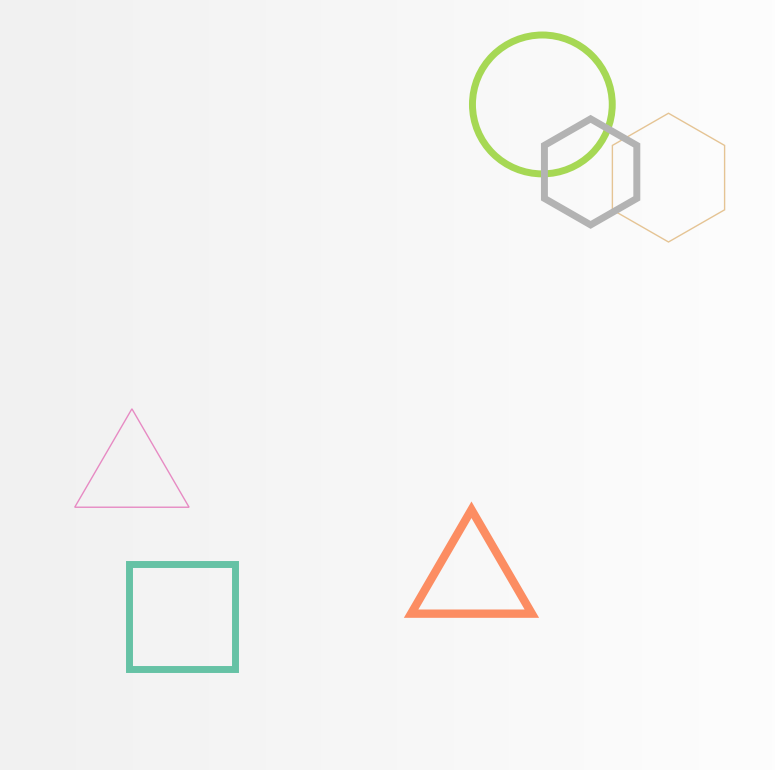[{"shape": "square", "thickness": 2.5, "radius": 0.34, "center": [0.235, 0.2]}, {"shape": "triangle", "thickness": 3, "radius": 0.45, "center": [0.608, 0.248]}, {"shape": "triangle", "thickness": 0.5, "radius": 0.43, "center": [0.17, 0.384]}, {"shape": "circle", "thickness": 2.5, "radius": 0.45, "center": [0.7, 0.864]}, {"shape": "hexagon", "thickness": 0.5, "radius": 0.42, "center": [0.863, 0.769]}, {"shape": "hexagon", "thickness": 2.5, "radius": 0.34, "center": [0.762, 0.777]}]